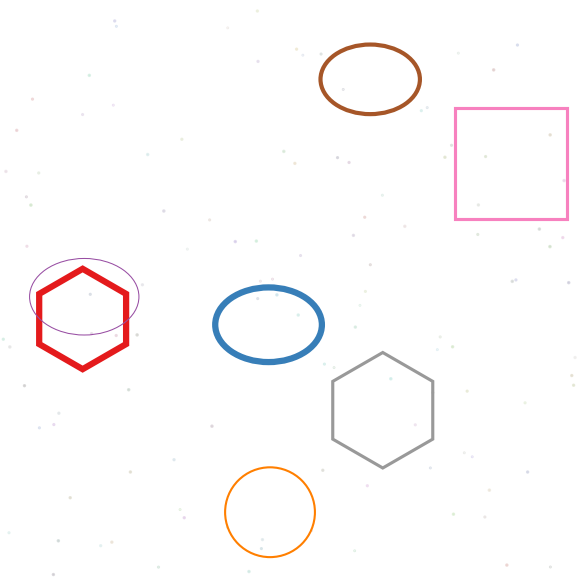[{"shape": "hexagon", "thickness": 3, "radius": 0.43, "center": [0.143, 0.447]}, {"shape": "oval", "thickness": 3, "radius": 0.46, "center": [0.465, 0.437]}, {"shape": "oval", "thickness": 0.5, "radius": 0.47, "center": [0.146, 0.485]}, {"shape": "circle", "thickness": 1, "radius": 0.39, "center": [0.468, 0.112]}, {"shape": "oval", "thickness": 2, "radius": 0.43, "center": [0.641, 0.862]}, {"shape": "square", "thickness": 1.5, "radius": 0.48, "center": [0.885, 0.716]}, {"shape": "hexagon", "thickness": 1.5, "radius": 0.5, "center": [0.663, 0.289]}]